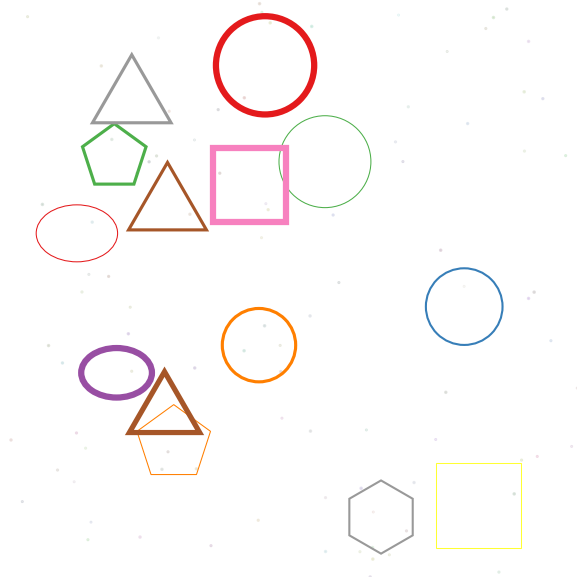[{"shape": "circle", "thickness": 3, "radius": 0.43, "center": [0.459, 0.886]}, {"shape": "oval", "thickness": 0.5, "radius": 0.35, "center": [0.133, 0.595]}, {"shape": "circle", "thickness": 1, "radius": 0.33, "center": [0.804, 0.468]}, {"shape": "circle", "thickness": 0.5, "radius": 0.4, "center": [0.563, 0.719]}, {"shape": "pentagon", "thickness": 1.5, "radius": 0.29, "center": [0.198, 0.727]}, {"shape": "oval", "thickness": 3, "radius": 0.31, "center": [0.202, 0.354]}, {"shape": "circle", "thickness": 1.5, "radius": 0.32, "center": [0.448, 0.401]}, {"shape": "pentagon", "thickness": 0.5, "radius": 0.33, "center": [0.301, 0.232]}, {"shape": "square", "thickness": 0.5, "radius": 0.37, "center": [0.829, 0.124]}, {"shape": "triangle", "thickness": 2.5, "radius": 0.35, "center": [0.285, 0.285]}, {"shape": "triangle", "thickness": 1.5, "radius": 0.39, "center": [0.29, 0.64]}, {"shape": "square", "thickness": 3, "radius": 0.32, "center": [0.432, 0.679]}, {"shape": "hexagon", "thickness": 1, "radius": 0.32, "center": [0.66, 0.104]}, {"shape": "triangle", "thickness": 1.5, "radius": 0.39, "center": [0.228, 0.826]}]